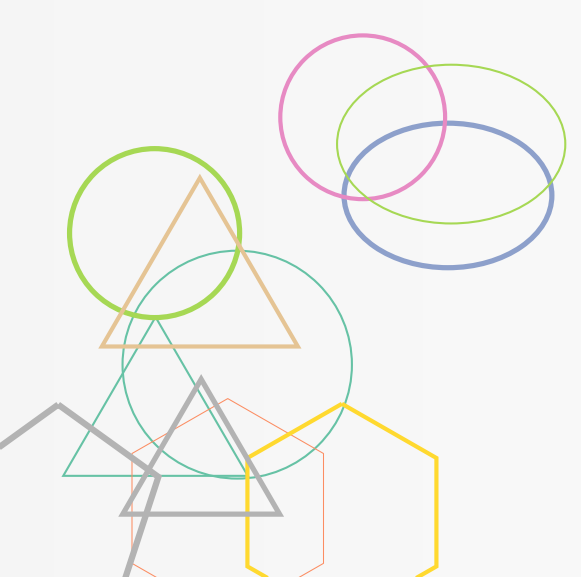[{"shape": "triangle", "thickness": 1, "radius": 0.92, "center": [0.268, 0.267]}, {"shape": "circle", "thickness": 1, "radius": 0.99, "center": [0.408, 0.368]}, {"shape": "hexagon", "thickness": 0.5, "radius": 0.95, "center": [0.392, 0.119]}, {"shape": "oval", "thickness": 2.5, "radius": 0.89, "center": [0.771, 0.661]}, {"shape": "circle", "thickness": 2, "radius": 0.71, "center": [0.624, 0.796]}, {"shape": "oval", "thickness": 1, "radius": 0.98, "center": [0.776, 0.75]}, {"shape": "circle", "thickness": 2.5, "radius": 0.73, "center": [0.266, 0.595]}, {"shape": "hexagon", "thickness": 2, "radius": 0.94, "center": [0.588, 0.112]}, {"shape": "triangle", "thickness": 2, "radius": 0.97, "center": [0.344, 0.496]}, {"shape": "pentagon", "thickness": 3, "radius": 0.91, "center": [0.1, 0.117]}, {"shape": "triangle", "thickness": 2.5, "radius": 0.78, "center": [0.346, 0.187]}]